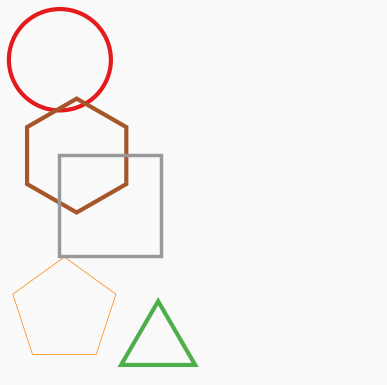[{"shape": "circle", "thickness": 3, "radius": 0.66, "center": [0.155, 0.845]}, {"shape": "triangle", "thickness": 3, "radius": 0.55, "center": [0.408, 0.107]}, {"shape": "pentagon", "thickness": 0.5, "radius": 0.7, "center": [0.166, 0.193]}, {"shape": "hexagon", "thickness": 3, "radius": 0.74, "center": [0.198, 0.596]}, {"shape": "square", "thickness": 2.5, "radius": 0.66, "center": [0.283, 0.466]}]